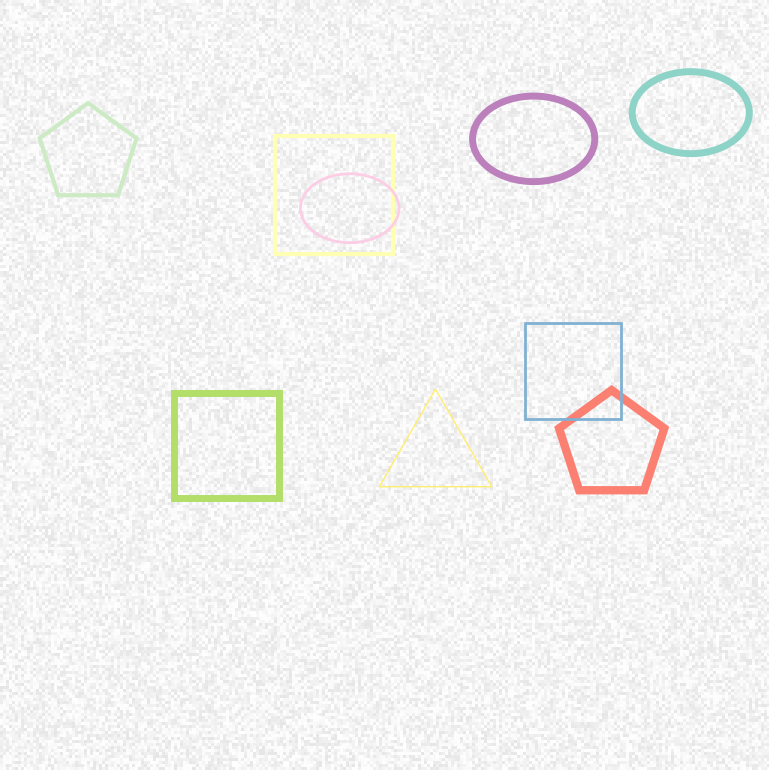[{"shape": "oval", "thickness": 2.5, "radius": 0.38, "center": [0.897, 0.854]}, {"shape": "square", "thickness": 1.5, "radius": 0.38, "center": [0.434, 0.747]}, {"shape": "pentagon", "thickness": 3, "radius": 0.36, "center": [0.794, 0.421]}, {"shape": "square", "thickness": 1, "radius": 0.31, "center": [0.744, 0.518]}, {"shape": "square", "thickness": 2.5, "radius": 0.34, "center": [0.295, 0.422]}, {"shape": "oval", "thickness": 1, "radius": 0.32, "center": [0.454, 0.73]}, {"shape": "oval", "thickness": 2.5, "radius": 0.4, "center": [0.693, 0.82]}, {"shape": "pentagon", "thickness": 1.5, "radius": 0.33, "center": [0.114, 0.8]}, {"shape": "triangle", "thickness": 0.5, "radius": 0.42, "center": [0.566, 0.41]}]